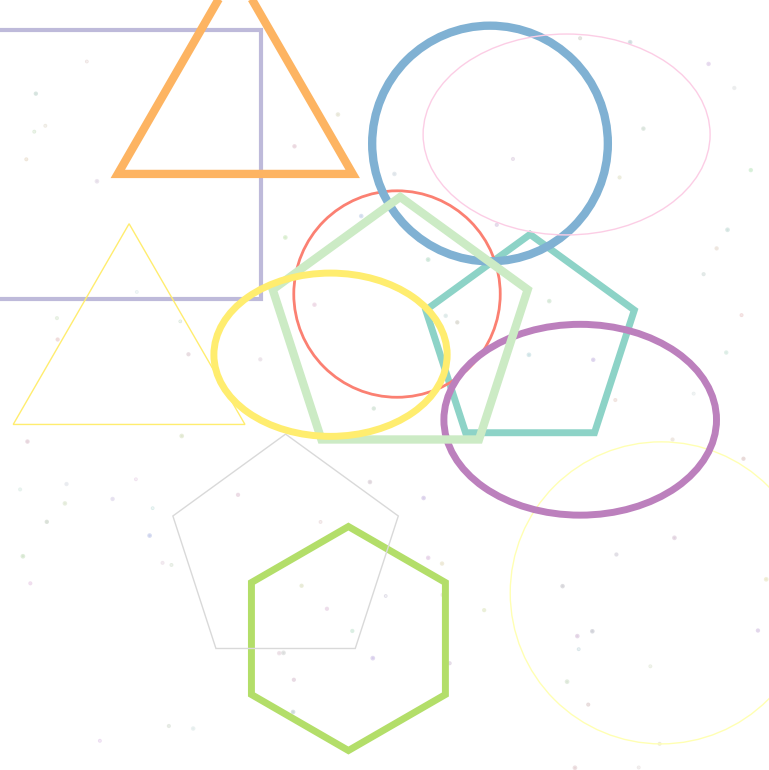[{"shape": "pentagon", "thickness": 2.5, "radius": 0.71, "center": [0.688, 0.553]}, {"shape": "circle", "thickness": 0.5, "radius": 0.98, "center": [0.859, 0.23]}, {"shape": "square", "thickness": 1.5, "radius": 0.87, "center": [0.165, 0.786]}, {"shape": "circle", "thickness": 1, "radius": 0.67, "center": [0.516, 0.618]}, {"shape": "circle", "thickness": 3, "radius": 0.77, "center": [0.636, 0.814]}, {"shape": "triangle", "thickness": 3, "radius": 0.88, "center": [0.306, 0.862]}, {"shape": "hexagon", "thickness": 2.5, "radius": 0.73, "center": [0.452, 0.171]}, {"shape": "oval", "thickness": 0.5, "radius": 0.93, "center": [0.736, 0.825]}, {"shape": "pentagon", "thickness": 0.5, "radius": 0.77, "center": [0.371, 0.282]}, {"shape": "oval", "thickness": 2.5, "radius": 0.89, "center": [0.754, 0.455]}, {"shape": "pentagon", "thickness": 3, "radius": 0.87, "center": [0.52, 0.57]}, {"shape": "triangle", "thickness": 0.5, "radius": 0.87, "center": [0.168, 0.536]}, {"shape": "oval", "thickness": 2.5, "radius": 0.76, "center": [0.429, 0.539]}]